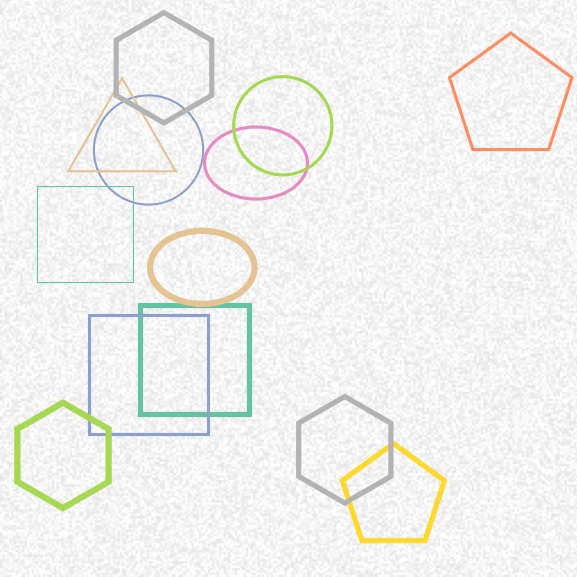[{"shape": "square", "thickness": 2.5, "radius": 0.47, "center": [0.337, 0.377]}, {"shape": "square", "thickness": 0.5, "radius": 0.41, "center": [0.147, 0.594]}, {"shape": "pentagon", "thickness": 1.5, "radius": 0.56, "center": [0.884, 0.83]}, {"shape": "circle", "thickness": 1, "radius": 0.47, "center": [0.257, 0.739]}, {"shape": "square", "thickness": 1.5, "radius": 0.52, "center": [0.257, 0.351]}, {"shape": "oval", "thickness": 1.5, "radius": 0.45, "center": [0.443, 0.717]}, {"shape": "circle", "thickness": 1.5, "radius": 0.43, "center": [0.49, 0.781]}, {"shape": "hexagon", "thickness": 3, "radius": 0.46, "center": [0.109, 0.211]}, {"shape": "pentagon", "thickness": 2.5, "radius": 0.46, "center": [0.681, 0.138]}, {"shape": "oval", "thickness": 3, "radius": 0.45, "center": [0.35, 0.536]}, {"shape": "triangle", "thickness": 1, "radius": 0.54, "center": [0.211, 0.756]}, {"shape": "hexagon", "thickness": 2.5, "radius": 0.46, "center": [0.597, 0.22]}, {"shape": "hexagon", "thickness": 2.5, "radius": 0.48, "center": [0.284, 0.882]}]